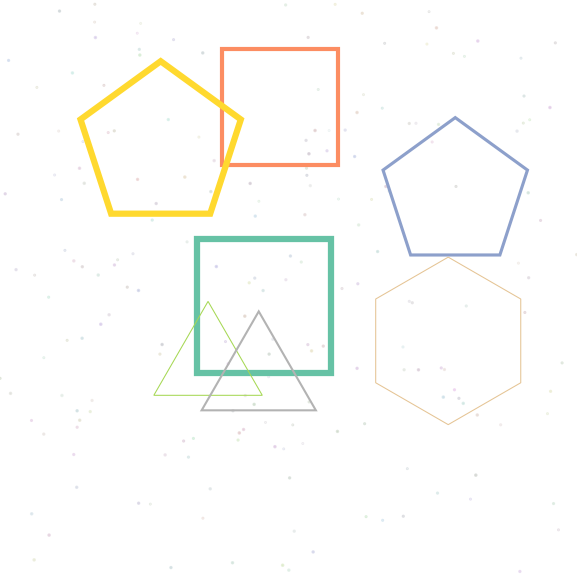[{"shape": "square", "thickness": 3, "radius": 0.58, "center": [0.458, 0.47]}, {"shape": "square", "thickness": 2, "radius": 0.5, "center": [0.485, 0.813]}, {"shape": "pentagon", "thickness": 1.5, "radius": 0.66, "center": [0.788, 0.664]}, {"shape": "triangle", "thickness": 0.5, "radius": 0.54, "center": [0.36, 0.369]}, {"shape": "pentagon", "thickness": 3, "radius": 0.73, "center": [0.278, 0.747]}, {"shape": "hexagon", "thickness": 0.5, "radius": 0.73, "center": [0.776, 0.409]}, {"shape": "triangle", "thickness": 1, "radius": 0.57, "center": [0.448, 0.346]}]